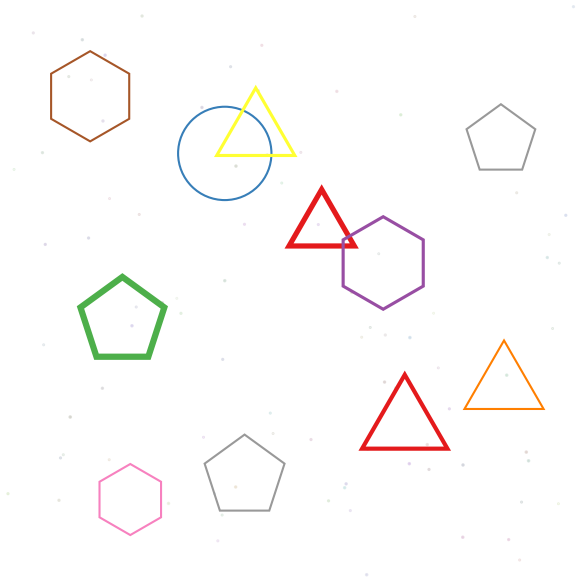[{"shape": "triangle", "thickness": 2.5, "radius": 0.33, "center": [0.557, 0.606]}, {"shape": "triangle", "thickness": 2, "radius": 0.43, "center": [0.701, 0.265]}, {"shape": "circle", "thickness": 1, "radius": 0.4, "center": [0.389, 0.733]}, {"shape": "pentagon", "thickness": 3, "radius": 0.38, "center": [0.212, 0.443]}, {"shape": "hexagon", "thickness": 1.5, "radius": 0.4, "center": [0.664, 0.544]}, {"shape": "triangle", "thickness": 1, "radius": 0.4, "center": [0.873, 0.33]}, {"shape": "triangle", "thickness": 1.5, "radius": 0.39, "center": [0.443, 0.769]}, {"shape": "hexagon", "thickness": 1, "radius": 0.39, "center": [0.156, 0.832]}, {"shape": "hexagon", "thickness": 1, "radius": 0.31, "center": [0.226, 0.134]}, {"shape": "pentagon", "thickness": 1, "radius": 0.31, "center": [0.867, 0.756]}, {"shape": "pentagon", "thickness": 1, "radius": 0.36, "center": [0.424, 0.174]}]